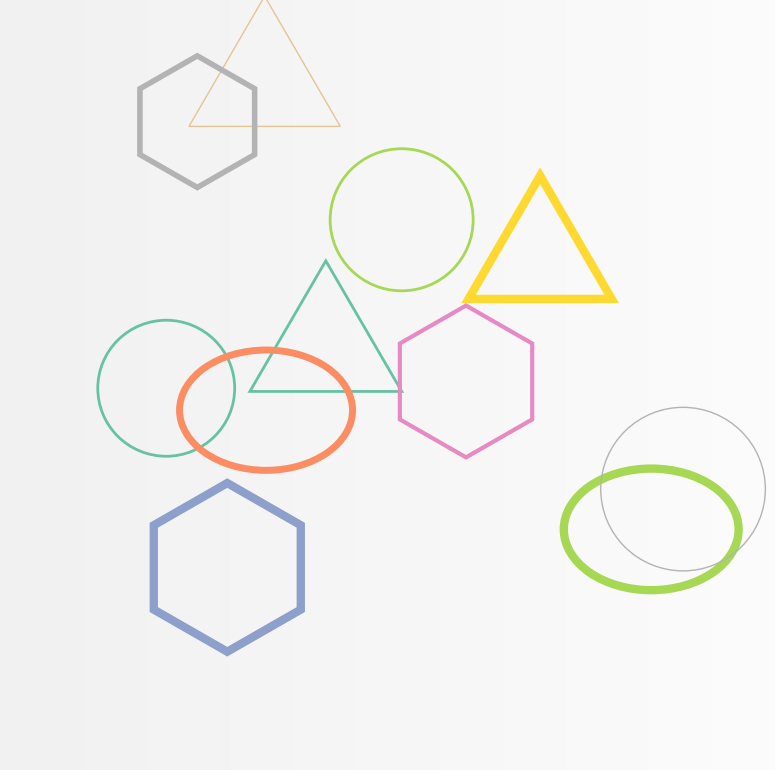[{"shape": "circle", "thickness": 1, "radius": 0.44, "center": [0.214, 0.496]}, {"shape": "triangle", "thickness": 1, "radius": 0.57, "center": [0.42, 0.548]}, {"shape": "oval", "thickness": 2.5, "radius": 0.56, "center": [0.343, 0.467]}, {"shape": "hexagon", "thickness": 3, "radius": 0.55, "center": [0.293, 0.263]}, {"shape": "hexagon", "thickness": 1.5, "radius": 0.49, "center": [0.601, 0.505]}, {"shape": "circle", "thickness": 1, "radius": 0.46, "center": [0.518, 0.715]}, {"shape": "oval", "thickness": 3, "radius": 0.56, "center": [0.84, 0.313]}, {"shape": "triangle", "thickness": 3, "radius": 0.53, "center": [0.697, 0.665]}, {"shape": "triangle", "thickness": 0.5, "radius": 0.56, "center": [0.341, 0.892]}, {"shape": "circle", "thickness": 0.5, "radius": 0.53, "center": [0.881, 0.365]}, {"shape": "hexagon", "thickness": 2, "radius": 0.43, "center": [0.255, 0.842]}]